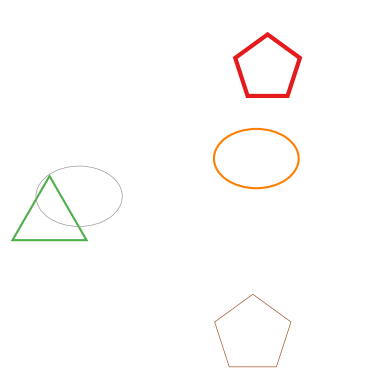[{"shape": "pentagon", "thickness": 3, "radius": 0.44, "center": [0.695, 0.822]}, {"shape": "triangle", "thickness": 1.5, "radius": 0.56, "center": [0.129, 0.432]}, {"shape": "oval", "thickness": 1.5, "radius": 0.55, "center": [0.666, 0.588]}, {"shape": "pentagon", "thickness": 0.5, "radius": 0.52, "center": [0.657, 0.132]}, {"shape": "oval", "thickness": 0.5, "radius": 0.56, "center": [0.206, 0.49]}]